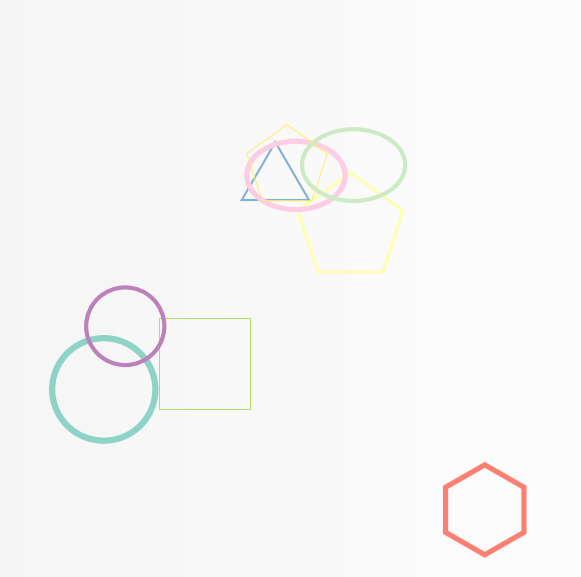[{"shape": "circle", "thickness": 3, "radius": 0.44, "center": [0.179, 0.325]}, {"shape": "pentagon", "thickness": 1.5, "radius": 0.48, "center": [0.603, 0.605]}, {"shape": "hexagon", "thickness": 2.5, "radius": 0.39, "center": [0.834, 0.116]}, {"shape": "triangle", "thickness": 1, "radius": 0.33, "center": [0.474, 0.686]}, {"shape": "square", "thickness": 0.5, "radius": 0.39, "center": [0.352, 0.37]}, {"shape": "oval", "thickness": 2.5, "radius": 0.42, "center": [0.509, 0.695]}, {"shape": "circle", "thickness": 2, "radius": 0.34, "center": [0.215, 0.434]}, {"shape": "oval", "thickness": 2, "radius": 0.44, "center": [0.608, 0.713]}, {"shape": "pentagon", "thickness": 0.5, "radius": 0.36, "center": [0.494, 0.71]}]